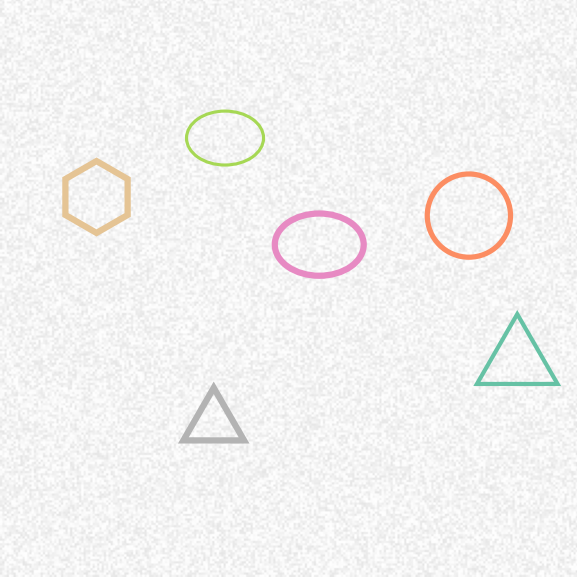[{"shape": "triangle", "thickness": 2, "radius": 0.4, "center": [0.896, 0.375]}, {"shape": "circle", "thickness": 2.5, "radius": 0.36, "center": [0.812, 0.626]}, {"shape": "oval", "thickness": 3, "radius": 0.38, "center": [0.553, 0.576]}, {"shape": "oval", "thickness": 1.5, "radius": 0.33, "center": [0.39, 0.76]}, {"shape": "hexagon", "thickness": 3, "radius": 0.31, "center": [0.167, 0.658]}, {"shape": "triangle", "thickness": 3, "radius": 0.3, "center": [0.37, 0.267]}]